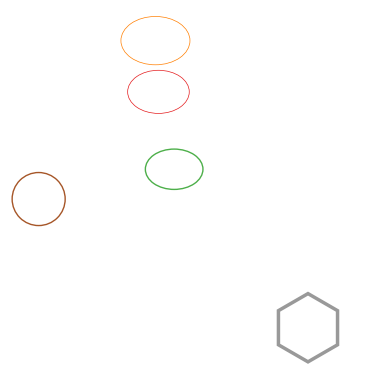[{"shape": "oval", "thickness": 0.5, "radius": 0.4, "center": [0.412, 0.761]}, {"shape": "oval", "thickness": 1, "radius": 0.37, "center": [0.452, 0.56]}, {"shape": "oval", "thickness": 0.5, "radius": 0.45, "center": [0.404, 0.894]}, {"shape": "circle", "thickness": 1, "radius": 0.34, "center": [0.1, 0.483]}, {"shape": "hexagon", "thickness": 2.5, "radius": 0.44, "center": [0.8, 0.149]}]